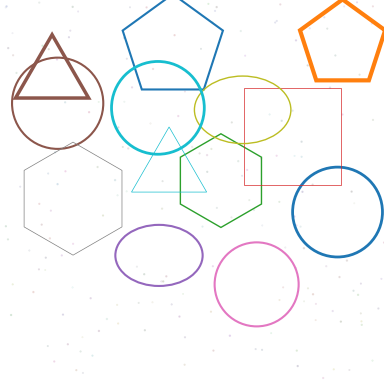[{"shape": "circle", "thickness": 2, "radius": 0.58, "center": [0.877, 0.449]}, {"shape": "pentagon", "thickness": 1.5, "radius": 0.68, "center": [0.449, 0.878]}, {"shape": "pentagon", "thickness": 3, "radius": 0.58, "center": [0.89, 0.885]}, {"shape": "hexagon", "thickness": 1, "radius": 0.61, "center": [0.574, 0.531]}, {"shape": "square", "thickness": 0.5, "radius": 0.63, "center": [0.759, 0.644]}, {"shape": "oval", "thickness": 1.5, "radius": 0.57, "center": [0.413, 0.337]}, {"shape": "triangle", "thickness": 2.5, "radius": 0.55, "center": [0.135, 0.8]}, {"shape": "circle", "thickness": 1.5, "radius": 0.59, "center": [0.15, 0.732]}, {"shape": "circle", "thickness": 1.5, "radius": 0.55, "center": [0.667, 0.261]}, {"shape": "hexagon", "thickness": 0.5, "radius": 0.73, "center": [0.19, 0.484]}, {"shape": "oval", "thickness": 1, "radius": 0.63, "center": [0.63, 0.715]}, {"shape": "circle", "thickness": 2, "radius": 0.6, "center": [0.41, 0.72]}, {"shape": "triangle", "thickness": 0.5, "radius": 0.56, "center": [0.439, 0.557]}]